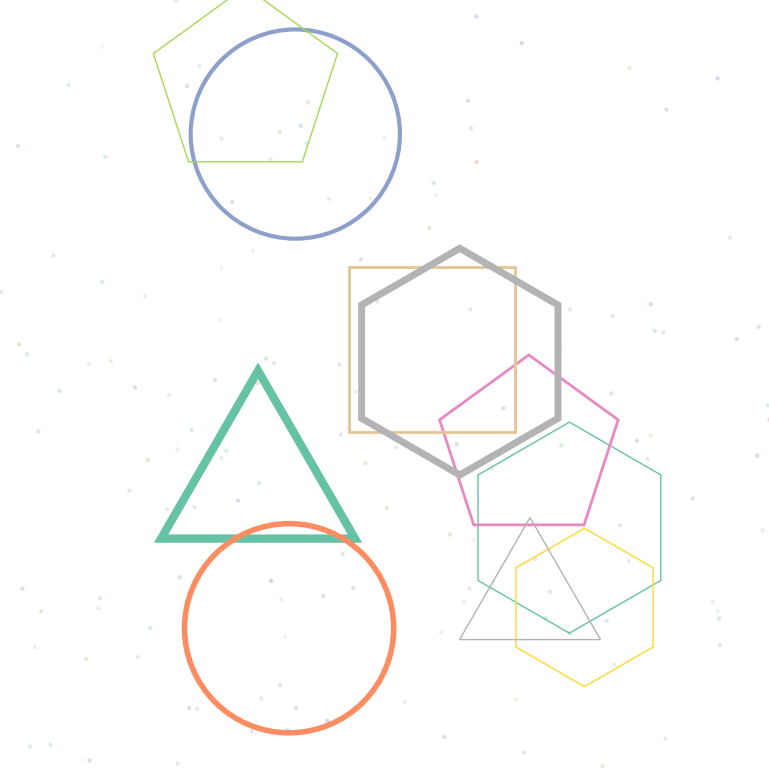[{"shape": "triangle", "thickness": 3, "radius": 0.73, "center": [0.335, 0.373]}, {"shape": "hexagon", "thickness": 0.5, "radius": 0.69, "center": [0.739, 0.315]}, {"shape": "circle", "thickness": 2, "radius": 0.68, "center": [0.375, 0.184]}, {"shape": "circle", "thickness": 1.5, "radius": 0.68, "center": [0.384, 0.826]}, {"shape": "pentagon", "thickness": 1, "radius": 0.61, "center": [0.687, 0.417]}, {"shape": "pentagon", "thickness": 0.5, "radius": 0.63, "center": [0.319, 0.892]}, {"shape": "hexagon", "thickness": 0.5, "radius": 0.51, "center": [0.759, 0.211]}, {"shape": "square", "thickness": 1, "radius": 0.54, "center": [0.561, 0.546]}, {"shape": "hexagon", "thickness": 2.5, "radius": 0.74, "center": [0.597, 0.53]}, {"shape": "triangle", "thickness": 0.5, "radius": 0.53, "center": [0.688, 0.222]}]